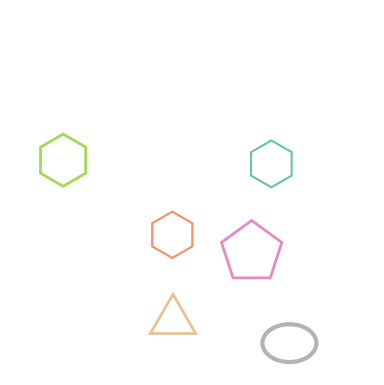[{"shape": "hexagon", "thickness": 1.5, "radius": 0.3, "center": [0.705, 0.574]}, {"shape": "hexagon", "thickness": 1.5, "radius": 0.3, "center": [0.447, 0.39]}, {"shape": "pentagon", "thickness": 2, "radius": 0.41, "center": [0.654, 0.345]}, {"shape": "hexagon", "thickness": 2, "radius": 0.34, "center": [0.164, 0.584]}, {"shape": "triangle", "thickness": 2, "radius": 0.34, "center": [0.449, 0.168]}, {"shape": "oval", "thickness": 3, "radius": 0.35, "center": [0.752, 0.109]}]